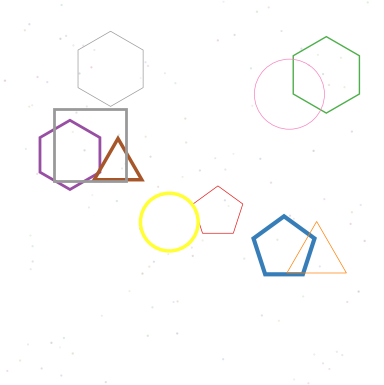[{"shape": "pentagon", "thickness": 0.5, "radius": 0.34, "center": [0.566, 0.449]}, {"shape": "pentagon", "thickness": 3, "radius": 0.42, "center": [0.738, 0.355]}, {"shape": "hexagon", "thickness": 1, "radius": 0.5, "center": [0.848, 0.806]}, {"shape": "hexagon", "thickness": 2, "radius": 0.45, "center": [0.182, 0.598]}, {"shape": "triangle", "thickness": 0.5, "radius": 0.45, "center": [0.823, 0.336]}, {"shape": "circle", "thickness": 2.5, "radius": 0.37, "center": [0.44, 0.423]}, {"shape": "triangle", "thickness": 2.5, "radius": 0.36, "center": [0.306, 0.569]}, {"shape": "circle", "thickness": 0.5, "radius": 0.46, "center": [0.752, 0.755]}, {"shape": "hexagon", "thickness": 0.5, "radius": 0.49, "center": [0.287, 0.821]}, {"shape": "square", "thickness": 2, "radius": 0.47, "center": [0.234, 0.624]}]